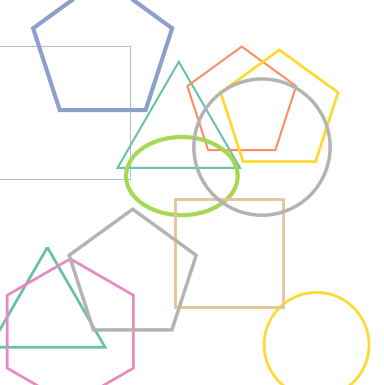[{"shape": "triangle", "thickness": 2, "radius": 0.86, "center": [0.123, 0.185]}, {"shape": "triangle", "thickness": 1.5, "radius": 0.92, "center": [0.464, 0.656]}, {"shape": "pentagon", "thickness": 1.5, "radius": 0.74, "center": [0.628, 0.73]}, {"shape": "pentagon", "thickness": 3, "radius": 0.95, "center": [0.267, 0.868]}, {"shape": "square", "thickness": 0.5, "radius": 0.86, "center": [0.164, 0.709]}, {"shape": "hexagon", "thickness": 2, "radius": 0.95, "center": [0.183, 0.139]}, {"shape": "oval", "thickness": 3, "radius": 0.72, "center": [0.472, 0.543]}, {"shape": "circle", "thickness": 2, "radius": 0.68, "center": [0.822, 0.104]}, {"shape": "pentagon", "thickness": 2, "radius": 0.8, "center": [0.726, 0.71]}, {"shape": "square", "thickness": 2, "radius": 0.7, "center": [0.595, 0.343]}, {"shape": "circle", "thickness": 2.5, "radius": 0.88, "center": [0.68, 0.618]}, {"shape": "pentagon", "thickness": 2.5, "radius": 0.87, "center": [0.345, 0.283]}]